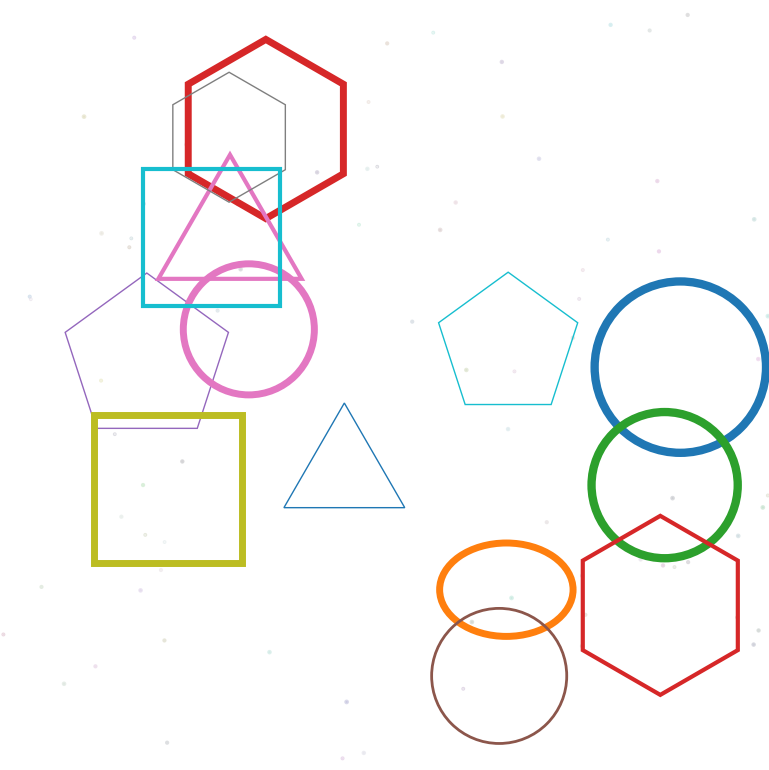[{"shape": "triangle", "thickness": 0.5, "radius": 0.45, "center": [0.447, 0.386]}, {"shape": "circle", "thickness": 3, "radius": 0.56, "center": [0.884, 0.523]}, {"shape": "oval", "thickness": 2.5, "radius": 0.43, "center": [0.658, 0.234]}, {"shape": "circle", "thickness": 3, "radius": 0.47, "center": [0.863, 0.37]}, {"shape": "hexagon", "thickness": 2.5, "radius": 0.58, "center": [0.345, 0.832]}, {"shape": "hexagon", "thickness": 1.5, "radius": 0.58, "center": [0.858, 0.214]}, {"shape": "pentagon", "thickness": 0.5, "radius": 0.56, "center": [0.191, 0.534]}, {"shape": "circle", "thickness": 1, "radius": 0.44, "center": [0.648, 0.122]}, {"shape": "triangle", "thickness": 1.5, "radius": 0.54, "center": [0.299, 0.692]}, {"shape": "circle", "thickness": 2.5, "radius": 0.43, "center": [0.323, 0.572]}, {"shape": "hexagon", "thickness": 0.5, "radius": 0.42, "center": [0.298, 0.822]}, {"shape": "square", "thickness": 2.5, "radius": 0.48, "center": [0.219, 0.365]}, {"shape": "pentagon", "thickness": 0.5, "radius": 0.47, "center": [0.66, 0.551]}, {"shape": "square", "thickness": 1.5, "radius": 0.44, "center": [0.275, 0.691]}]